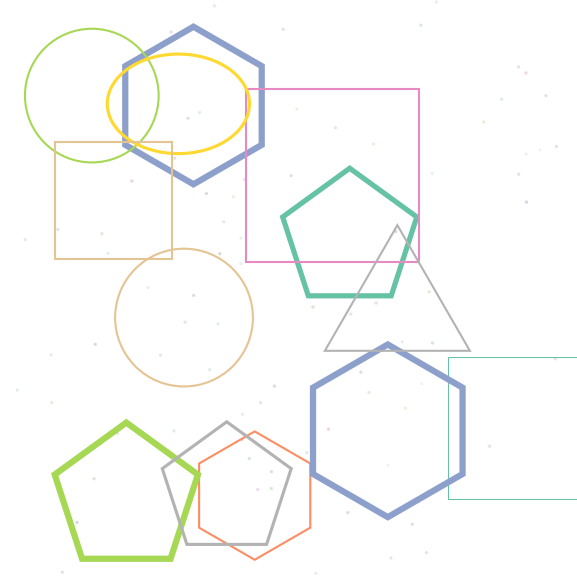[{"shape": "square", "thickness": 0.5, "radius": 0.62, "center": [0.899, 0.259]}, {"shape": "pentagon", "thickness": 2.5, "radius": 0.61, "center": [0.606, 0.586]}, {"shape": "hexagon", "thickness": 1, "radius": 0.56, "center": [0.441, 0.141]}, {"shape": "hexagon", "thickness": 3, "radius": 0.68, "center": [0.335, 0.816]}, {"shape": "hexagon", "thickness": 3, "radius": 0.75, "center": [0.672, 0.253]}, {"shape": "square", "thickness": 1, "radius": 0.75, "center": [0.576, 0.695]}, {"shape": "circle", "thickness": 1, "radius": 0.58, "center": [0.159, 0.834]}, {"shape": "pentagon", "thickness": 3, "radius": 0.65, "center": [0.219, 0.137]}, {"shape": "oval", "thickness": 1.5, "radius": 0.62, "center": [0.309, 0.819]}, {"shape": "circle", "thickness": 1, "radius": 0.6, "center": [0.319, 0.449]}, {"shape": "square", "thickness": 1, "radius": 0.5, "center": [0.196, 0.652]}, {"shape": "triangle", "thickness": 1, "radius": 0.73, "center": [0.688, 0.464]}, {"shape": "pentagon", "thickness": 1.5, "radius": 0.59, "center": [0.393, 0.151]}]